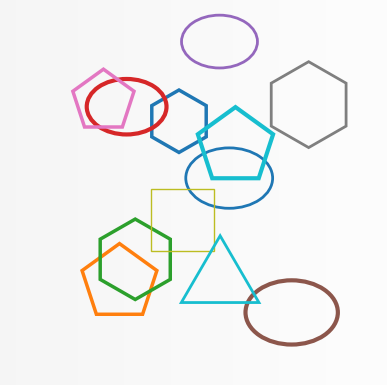[{"shape": "hexagon", "thickness": 2.5, "radius": 0.41, "center": [0.462, 0.685]}, {"shape": "oval", "thickness": 2, "radius": 0.56, "center": [0.592, 0.537]}, {"shape": "pentagon", "thickness": 2.5, "radius": 0.51, "center": [0.308, 0.266]}, {"shape": "hexagon", "thickness": 2.5, "radius": 0.52, "center": [0.349, 0.327]}, {"shape": "oval", "thickness": 3, "radius": 0.51, "center": [0.327, 0.723]}, {"shape": "oval", "thickness": 2, "radius": 0.49, "center": [0.566, 0.892]}, {"shape": "oval", "thickness": 3, "radius": 0.6, "center": [0.753, 0.189]}, {"shape": "pentagon", "thickness": 2.5, "radius": 0.41, "center": [0.267, 0.737]}, {"shape": "hexagon", "thickness": 2, "radius": 0.56, "center": [0.797, 0.728]}, {"shape": "square", "thickness": 1, "radius": 0.4, "center": [0.471, 0.429]}, {"shape": "triangle", "thickness": 2, "radius": 0.58, "center": [0.568, 0.272]}, {"shape": "pentagon", "thickness": 3, "radius": 0.51, "center": [0.608, 0.62]}]